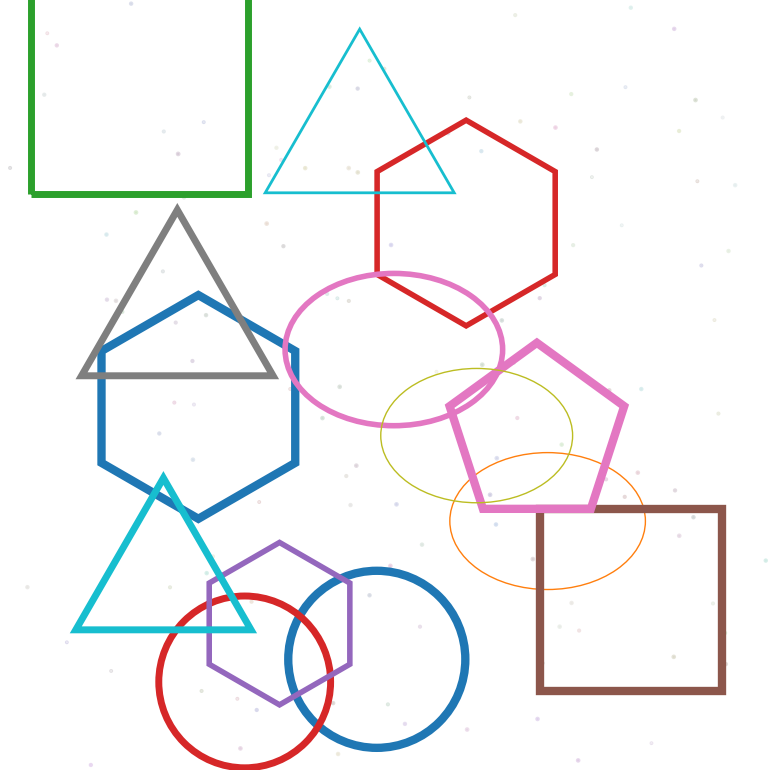[{"shape": "hexagon", "thickness": 3, "radius": 0.73, "center": [0.258, 0.472]}, {"shape": "circle", "thickness": 3, "radius": 0.57, "center": [0.489, 0.144]}, {"shape": "oval", "thickness": 0.5, "radius": 0.63, "center": [0.711, 0.323]}, {"shape": "square", "thickness": 2.5, "radius": 0.7, "center": [0.181, 0.889]}, {"shape": "circle", "thickness": 2.5, "radius": 0.56, "center": [0.318, 0.114]}, {"shape": "hexagon", "thickness": 2, "radius": 0.67, "center": [0.605, 0.71]}, {"shape": "hexagon", "thickness": 2, "radius": 0.53, "center": [0.363, 0.19]}, {"shape": "square", "thickness": 3, "radius": 0.59, "center": [0.819, 0.221]}, {"shape": "pentagon", "thickness": 3, "radius": 0.6, "center": [0.697, 0.436]}, {"shape": "oval", "thickness": 2, "radius": 0.71, "center": [0.512, 0.546]}, {"shape": "triangle", "thickness": 2.5, "radius": 0.72, "center": [0.23, 0.584]}, {"shape": "oval", "thickness": 0.5, "radius": 0.62, "center": [0.619, 0.434]}, {"shape": "triangle", "thickness": 2.5, "radius": 0.66, "center": [0.212, 0.248]}, {"shape": "triangle", "thickness": 1, "radius": 0.71, "center": [0.467, 0.82]}]